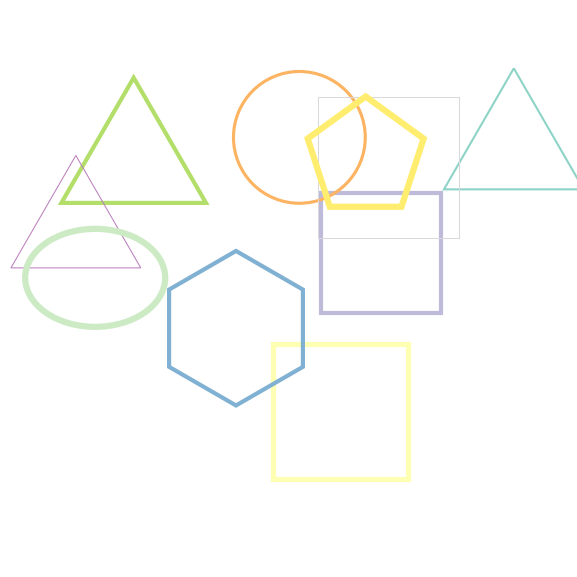[{"shape": "triangle", "thickness": 1, "radius": 0.7, "center": [0.89, 0.741]}, {"shape": "square", "thickness": 2.5, "radius": 0.59, "center": [0.59, 0.286]}, {"shape": "square", "thickness": 2, "radius": 0.52, "center": [0.659, 0.561]}, {"shape": "hexagon", "thickness": 2, "radius": 0.67, "center": [0.409, 0.431]}, {"shape": "circle", "thickness": 1.5, "radius": 0.57, "center": [0.518, 0.761]}, {"shape": "triangle", "thickness": 2, "radius": 0.72, "center": [0.231, 0.72]}, {"shape": "square", "thickness": 0.5, "radius": 0.61, "center": [0.673, 0.709]}, {"shape": "triangle", "thickness": 0.5, "radius": 0.65, "center": [0.131, 0.6]}, {"shape": "oval", "thickness": 3, "radius": 0.61, "center": [0.165, 0.518]}, {"shape": "pentagon", "thickness": 3, "radius": 0.53, "center": [0.633, 0.726]}]